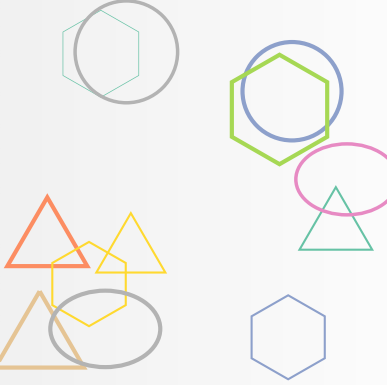[{"shape": "triangle", "thickness": 1.5, "radius": 0.54, "center": [0.867, 0.406]}, {"shape": "hexagon", "thickness": 0.5, "radius": 0.56, "center": [0.26, 0.86]}, {"shape": "triangle", "thickness": 3, "radius": 0.6, "center": [0.122, 0.368]}, {"shape": "circle", "thickness": 3, "radius": 0.64, "center": [0.754, 0.763]}, {"shape": "hexagon", "thickness": 1.5, "radius": 0.55, "center": [0.744, 0.124]}, {"shape": "oval", "thickness": 2.5, "radius": 0.66, "center": [0.895, 0.534]}, {"shape": "hexagon", "thickness": 3, "radius": 0.71, "center": [0.721, 0.716]}, {"shape": "triangle", "thickness": 1.5, "radius": 0.51, "center": [0.338, 0.344]}, {"shape": "hexagon", "thickness": 1.5, "radius": 0.55, "center": [0.23, 0.262]}, {"shape": "triangle", "thickness": 3, "radius": 0.66, "center": [0.102, 0.111]}, {"shape": "oval", "thickness": 3, "radius": 0.71, "center": [0.272, 0.146]}, {"shape": "circle", "thickness": 2.5, "radius": 0.66, "center": [0.326, 0.865]}]